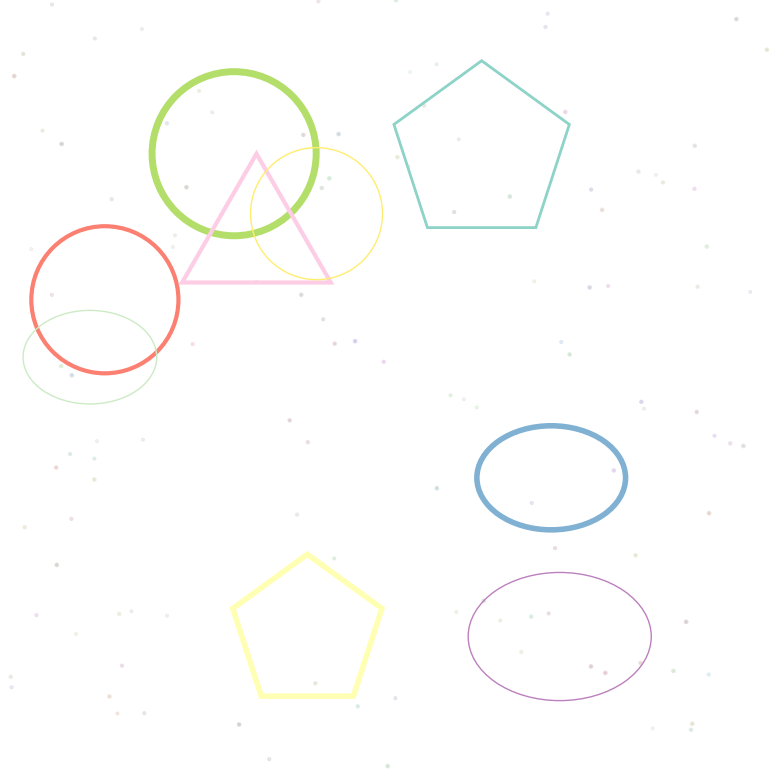[{"shape": "pentagon", "thickness": 1, "radius": 0.6, "center": [0.626, 0.801]}, {"shape": "pentagon", "thickness": 2, "radius": 0.51, "center": [0.399, 0.178]}, {"shape": "circle", "thickness": 1.5, "radius": 0.48, "center": [0.136, 0.611]}, {"shape": "oval", "thickness": 2, "radius": 0.48, "center": [0.716, 0.379]}, {"shape": "circle", "thickness": 2.5, "radius": 0.53, "center": [0.304, 0.8]}, {"shape": "triangle", "thickness": 1.5, "radius": 0.56, "center": [0.333, 0.689]}, {"shape": "oval", "thickness": 0.5, "radius": 0.59, "center": [0.727, 0.173]}, {"shape": "oval", "thickness": 0.5, "radius": 0.43, "center": [0.117, 0.536]}, {"shape": "circle", "thickness": 0.5, "radius": 0.43, "center": [0.411, 0.723]}]